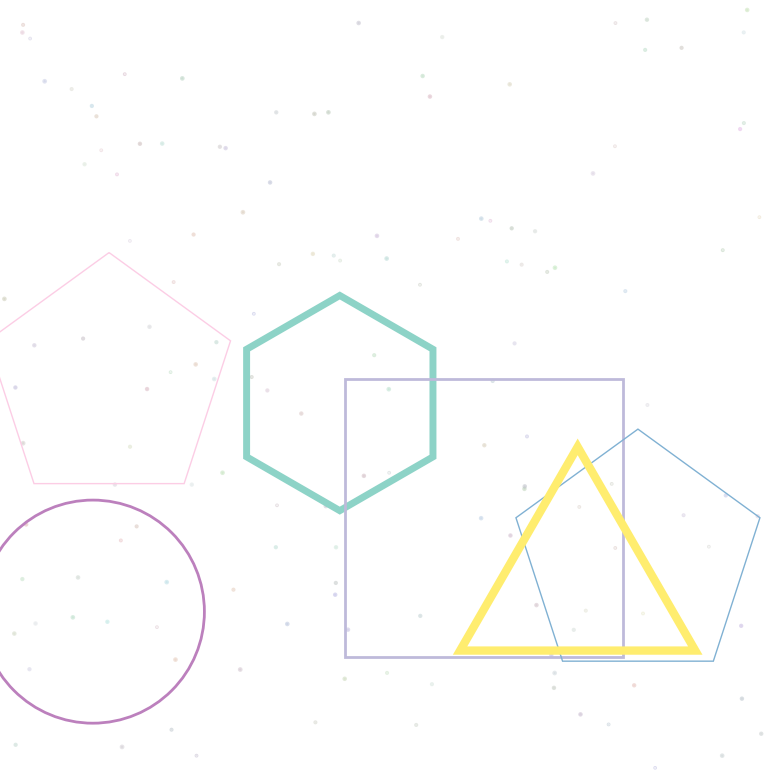[{"shape": "hexagon", "thickness": 2.5, "radius": 0.7, "center": [0.441, 0.477]}, {"shape": "square", "thickness": 1, "radius": 0.9, "center": [0.629, 0.327]}, {"shape": "pentagon", "thickness": 0.5, "radius": 0.83, "center": [0.828, 0.276]}, {"shape": "pentagon", "thickness": 0.5, "radius": 0.83, "center": [0.142, 0.506]}, {"shape": "circle", "thickness": 1, "radius": 0.72, "center": [0.121, 0.206]}, {"shape": "triangle", "thickness": 3, "radius": 0.88, "center": [0.75, 0.243]}]